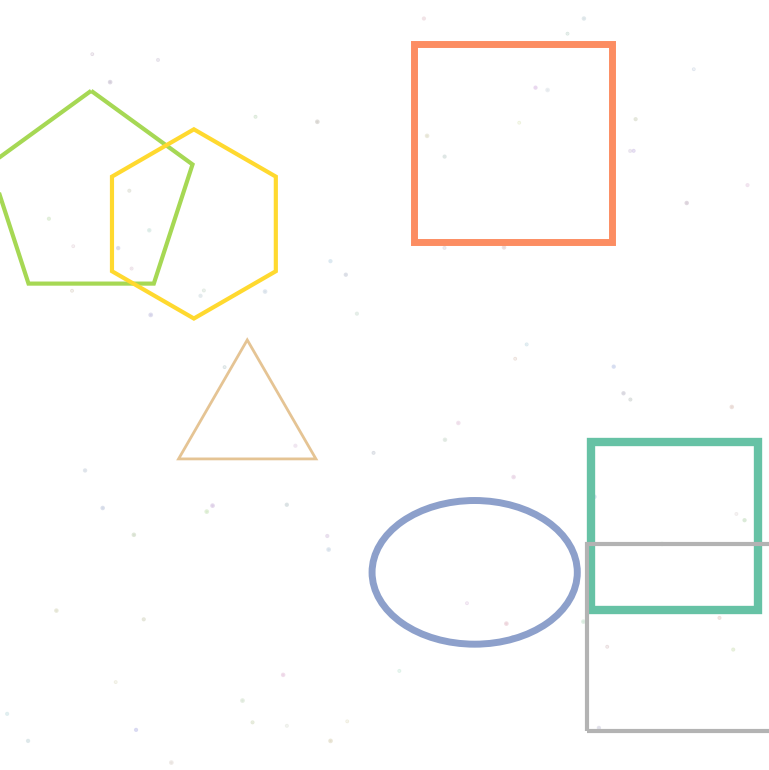[{"shape": "square", "thickness": 3, "radius": 0.54, "center": [0.876, 0.317]}, {"shape": "square", "thickness": 2.5, "radius": 0.64, "center": [0.666, 0.814]}, {"shape": "oval", "thickness": 2.5, "radius": 0.67, "center": [0.616, 0.257]}, {"shape": "pentagon", "thickness": 1.5, "radius": 0.69, "center": [0.118, 0.744]}, {"shape": "hexagon", "thickness": 1.5, "radius": 0.61, "center": [0.252, 0.709]}, {"shape": "triangle", "thickness": 1, "radius": 0.51, "center": [0.321, 0.456]}, {"shape": "square", "thickness": 1.5, "radius": 0.61, "center": [0.884, 0.172]}]